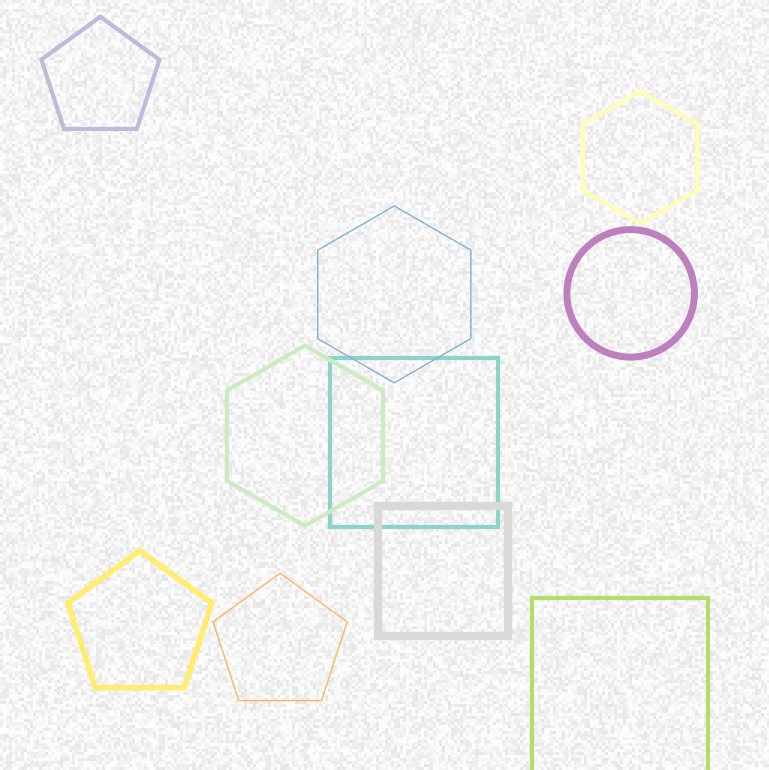[{"shape": "square", "thickness": 1.5, "radius": 0.55, "center": [0.538, 0.426]}, {"shape": "hexagon", "thickness": 1.5, "radius": 0.43, "center": [0.831, 0.796]}, {"shape": "pentagon", "thickness": 1.5, "radius": 0.4, "center": [0.13, 0.898]}, {"shape": "hexagon", "thickness": 0.5, "radius": 0.57, "center": [0.512, 0.618]}, {"shape": "pentagon", "thickness": 0.5, "radius": 0.46, "center": [0.364, 0.164]}, {"shape": "square", "thickness": 1.5, "radius": 0.57, "center": [0.805, 0.109]}, {"shape": "square", "thickness": 3, "radius": 0.42, "center": [0.575, 0.258]}, {"shape": "circle", "thickness": 2.5, "radius": 0.41, "center": [0.819, 0.619]}, {"shape": "hexagon", "thickness": 1.5, "radius": 0.59, "center": [0.396, 0.434]}, {"shape": "pentagon", "thickness": 2, "radius": 0.49, "center": [0.182, 0.186]}]